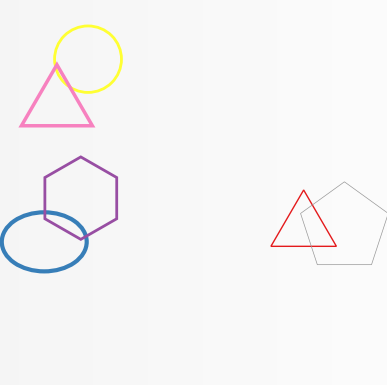[{"shape": "triangle", "thickness": 1, "radius": 0.49, "center": [0.784, 0.409]}, {"shape": "oval", "thickness": 3, "radius": 0.55, "center": [0.114, 0.372]}, {"shape": "hexagon", "thickness": 2, "radius": 0.54, "center": [0.209, 0.485]}, {"shape": "circle", "thickness": 2, "radius": 0.43, "center": [0.227, 0.846]}, {"shape": "triangle", "thickness": 2.5, "radius": 0.53, "center": [0.147, 0.726]}, {"shape": "pentagon", "thickness": 0.5, "radius": 0.59, "center": [0.889, 0.409]}]